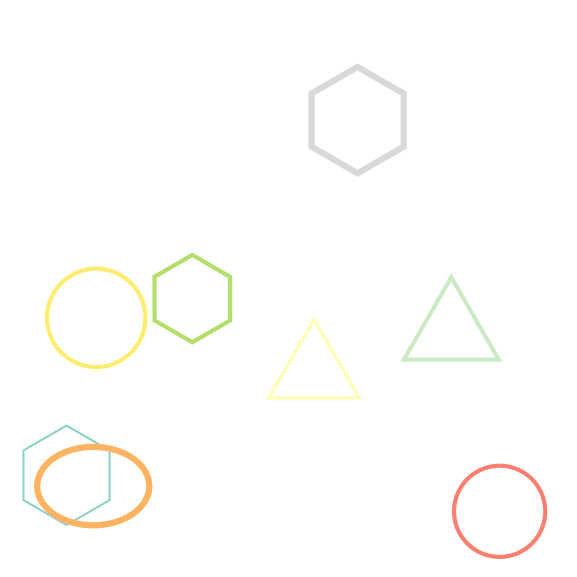[{"shape": "hexagon", "thickness": 1, "radius": 0.43, "center": [0.115, 0.176]}, {"shape": "triangle", "thickness": 1.5, "radius": 0.45, "center": [0.544, 0.355]}, {"shape": "circle", "thickness": 2, "radius": 0.39, "center": [0.865, 0.114]}, {"shape": "oval", "thickness": 3, "radius": 0.49, "center": [0.161, 0.157]}, {"shape": "hexagon", "thickness": 2, "radius": 0.38, "center": [0.333, 0.482]}, {"shape": "hexagon", "thickness": 3, "radius": 0.46, "center": [0.619, 0.791]}, {"shape": "triangle", "thickness": 2, "radius": 0.47, "center": [0.782, 0.424]}, {"shape": "circle", "thickness": 2, "radius": 0.43, "center": [0.167, 0.449]}]